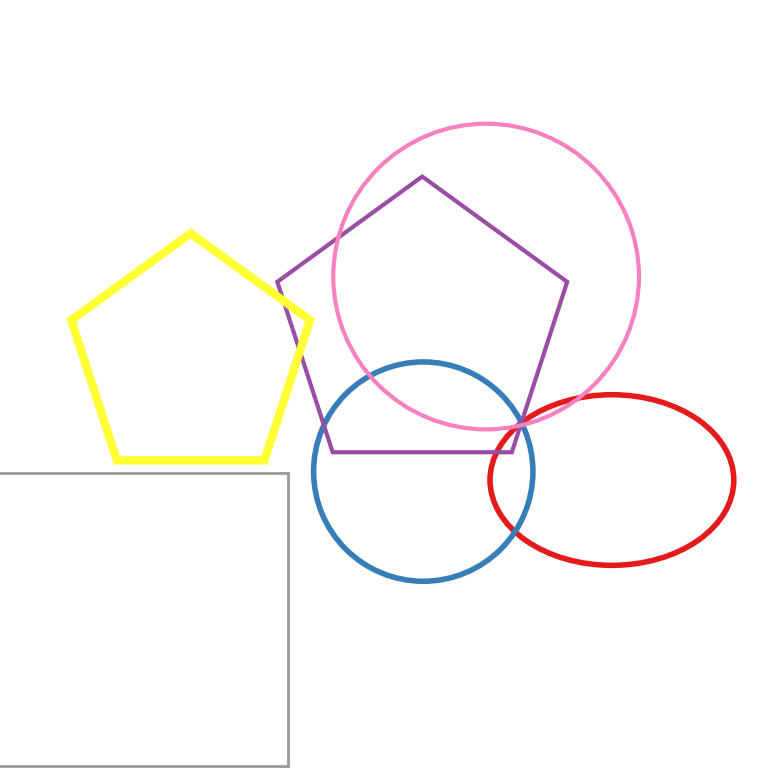[{"shape": "oval", "thickness": 2, "radius": 0.79, "center": [0.795, 0.377]}, {"shape": "circle", "thickness": 2, "radius": 0.71, "center": [0.55, 0.388]}, {"shape": "pentagon", "thickness": 1.5, "radius": 0.99, "center": [0.548, 0.573]}, {"shape": "pentagon", "thickness": 3, "radius": 0.81, "center": [0.248, 0.534]}, {"shape": "circle", "thickness": 1.5, "radius": 0.99, "center": [0.631, 0.641]}, {"shape": "square", "thickness": 1, "radius": 0.95, "center": [0.184, 0.195]}]